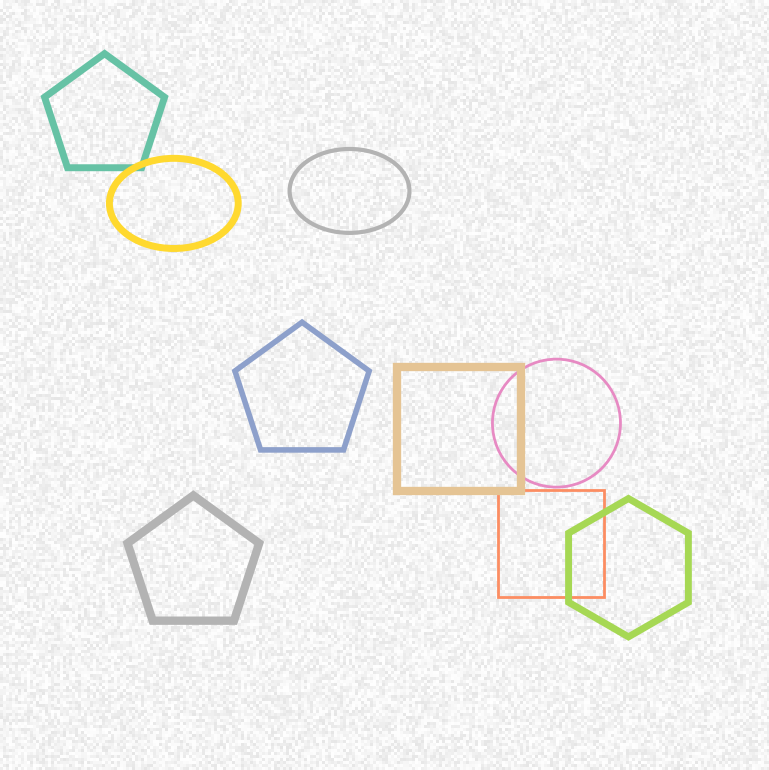[{"shape": "pentagon", "thickness": 2.5, "radius": 0.41, "center": [0.136, 0.848]}, {"shape": "square", "thickness": 1, "radius": 0.34, "center": [0.715, 0.294]}, {"shape": "pentagon", "thickness": 2, "radius": 0.46, "center": [0.392, 0.49]}, {"shape": "circle", "thickness": 1, "radius": 0.42, "center": [0.723, 0.45]}, {"shape": "hexagon", "thickness": 2.5, "radius": 0.45, "center": [0.816, 0.263]}, {"shape": "oval", "thickness": 2.5, "radius": 0.42, "center": [0.226, 0.736]}, {"shape": "square", "thickness": 3, "radius": 0.4, "center": [0.596, 0.443]}, {"shape": "oval", "thickness": 1.5, "radius": 0.39, "center": [0.454, 0.752]}, {"shape": "pentagon", "thickness": 3, "radius": 0.45, "center": [0.251, 0.267]}]